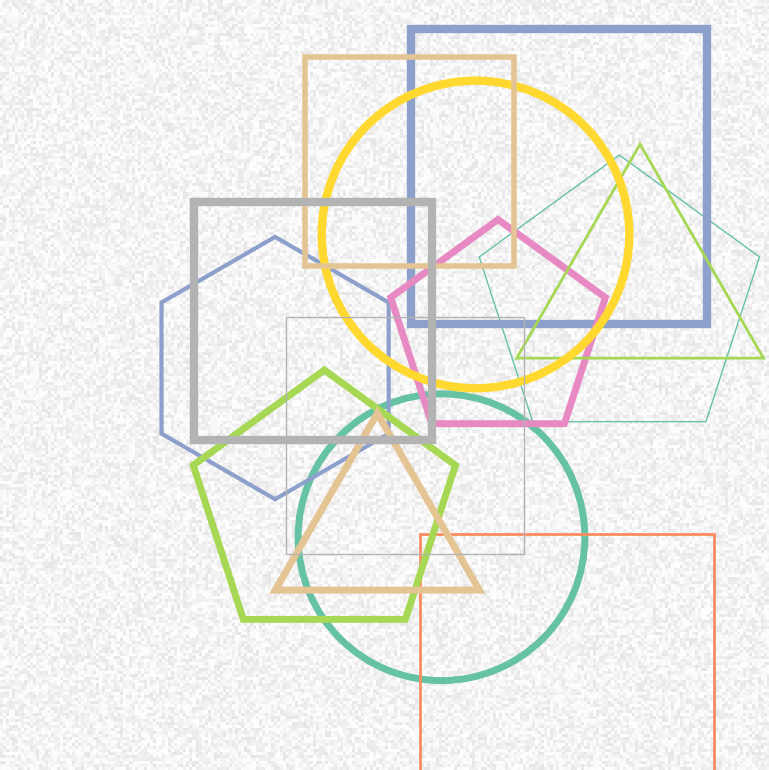[{"shape": "pentagon", "thickness": 0.5, "radius": 0.96, "center": [0.804, 0.607]}, {"shape": "circle", "thickness": 2.5, "radius": 0.93, "center": [0.573, 0.302]}, {"shape": "square", "thickness": 1, "radius": 0.95, "center": [0.736, 0.116]}, {"shape": "square", "thickness": 3, "radius": 0.96, "center": [0.726, 0.771]}, {"shape": "hexagon", "thickness": 1.5, "radius": 0.85, "center": [0.357, 0.522]}, {"shape": "pentagon", "thickness": 2.5, "radius": 0.73, "center": [0.647, 0.568]}, {"shape": "triangle", "thickness": 1, "radius": 0.93, "center": [0.831, 0.627]}, {"shape": "pentagon", "thickness": 2.5, "radius": 0.9, "center": [0.421, 0.34]}, {"shape": "circle", "thickness": 3, "radius": 1.0, "center": [0.618, 0.695]}, {"shape": "square", "thickness": 2, "radius": 0.68, "center": [0.532, 0.791]}, {"shape": "triangle", "thickness": 2.5, "radius": 0.77, "center": [0.49, 0.31]}, {"shape": "square", "thickness": 0.5, "radius": 0.77, "center": [0.526, 0.434]}, {"shape": "square", "thickness": 3, "radius": 0.77, "center": [0.407, 0.583]}]